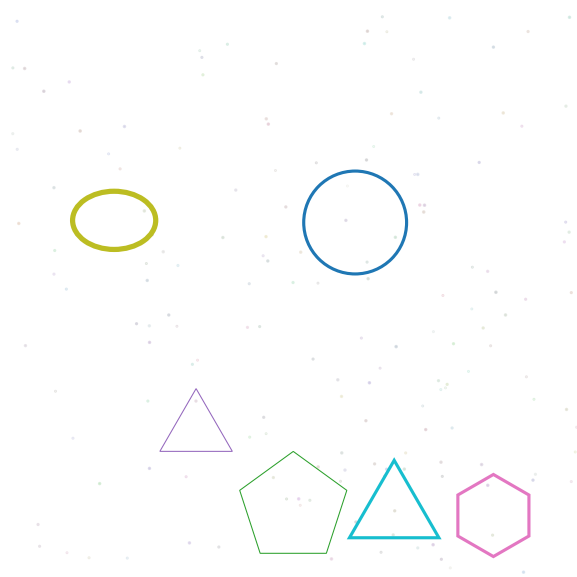[{"shape": "circle", "thickness": 1.5, "radius": 0.45, "center": [0.615, 0.614]}, {"shape": "pentagon", "thickness": 0.5, "radius": 0.49, "center": [0.508, 0.12]}, {"shape": "triangle", "thickness": 0.5, "radius": 0.36, "center": [0.34, 0.254]}, {"shape": "hexagon", "thickness": 1.5, "radius": 0.36, "center": [0.854, 0.106]}, {"shape": "oval", "thickness": 2.5, "radius": 0.36, "center": [0.198, 0.618]}, {"shape": "triangle", "thickness": 1.5, "radius": 0.45, "center": [0.683, 0.113]}]